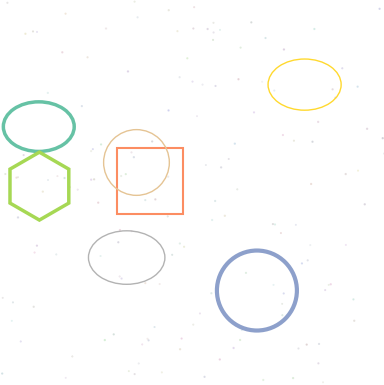[{"shape": "oval", "thickness": 2.5, "radius": 0.46, "center": [0.101, 0.671]}, {"shape": "square", "thickness": 1.5, "radius": 0.43, "center": [0.39, 0.529]}, {"shape": "circle", "thickness": 3, "radius": 0.52, "center": [0.667, 0.245]}, {"shape": "hexagon", "thickness": 2.5, "radius": 0.44, "center": [0.102, 0.517]}, {"shape": "oval", "thickness": 1, "radius": 0.47, "center": [0.791, 0.78]}, {"shape": "circle", "thickness": 1, "radius": 0.43, "center": [0.354, 0.578]}, {"shape": "oval", "thickness": 1, "radius": 0.5, "center": [0.329, 0.331]}]